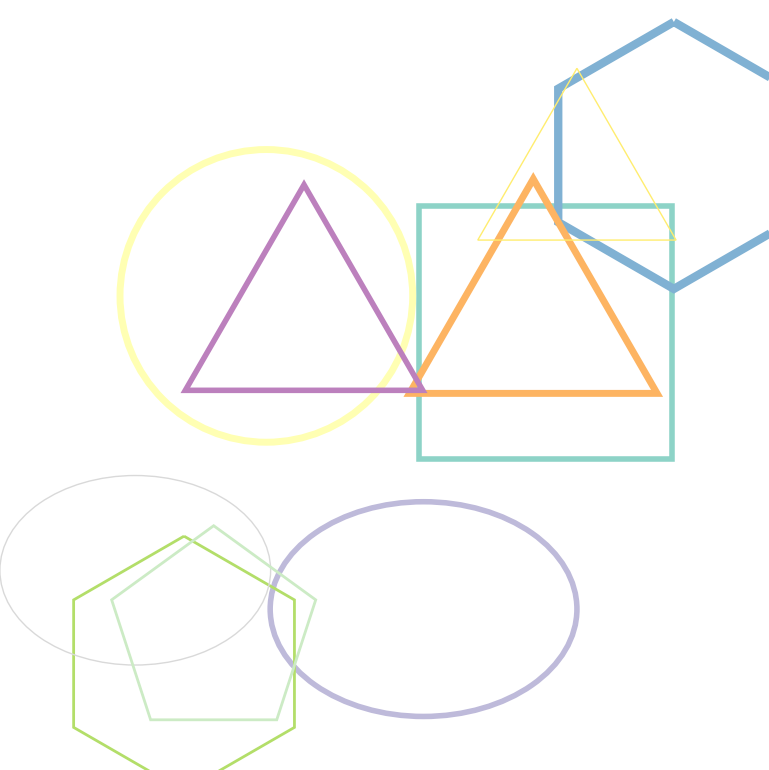[{"shape": "square", "thickness": 2, "radius": 0.82, "center": [0.709, 0.568]}, {"shape": "circle", "thickness": 2.5, "radius": 0.95, "center": [0.346, 0.616]}, {"shape": "oval", "thickness": 2, "radius": 1.0, "center": [0.55, 0.209]}, {"shape": "hexagon", "thickness": 3, "radius": 0.87, "center": [0.875, 0.798]}, {"shape": "triangle", "thickness": 2.5, "radius": 0.93, "center": [0.693, 0.582]}, {"shape": "hexagon", "thickness": 1, "radius": 0.83, "center": [0.239, 0.138]}, {"shape": "oval", "thickness": 0.5, "radius": 0.88, "center": [0.176, 0.259]}, {"shape": "triangle", "thickness": 2, "radius": 0.89, "center": [0.395, 0.582]}, {"shape": "pentagon", "thickness": 1, "radius": 0.7, "center": [0.278, 0.178]}, {"shape": "triangle", "thickness": 0.5, "radius": 0.74, "center": [0.749, 0.763]}]